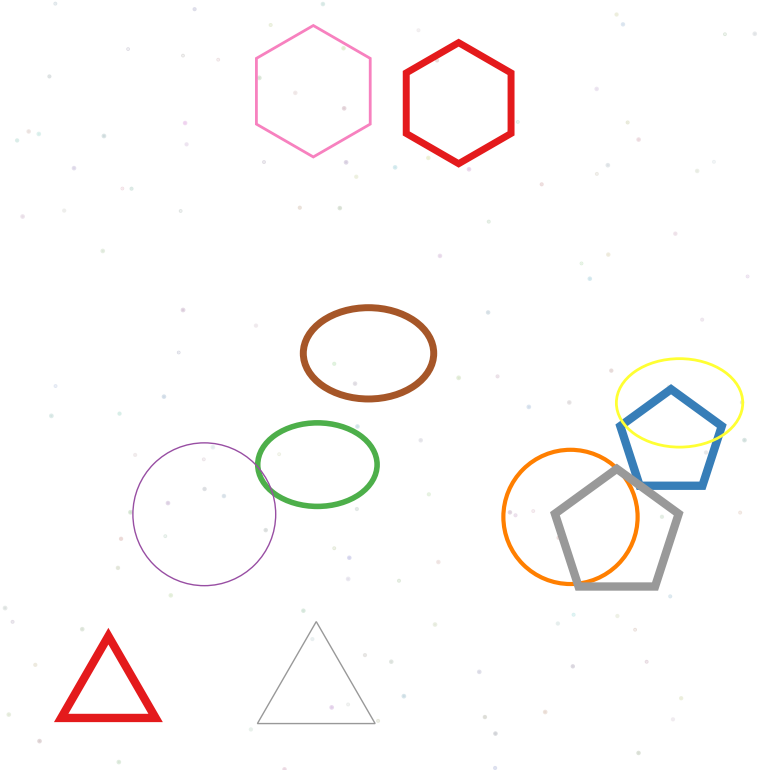[{"shape": "triangle", "thickness": 3, "radius": 0.35, "center": [0.141, 0.103]}, {"shape": "hexagon", "thickness": 2.5, "radius": 0.39, "center": [0.596, 0.866]}, {"shape": "pentagon", "thickness": 3, "radius": 0.35, "center": [0.871, 0.425]}, {"shape": "oval", "thickness": 2, "radius": 0.39, "center": [0.412, 0.397]}, {"shape": "circle", "thickness": 0.5, "radius": 0.46, "center": [0.265, 0.332]}, {"shape": "circle", "thickness": 1.5, "radius": 0.44, "center": [0.741, 0.329]}, {"shape": "oval", "thickness": 1, "radius": 0.41, "center": [0.883, 0.477]}, {"shape": "oval", "thickness": 2.5, "radius": 0.42, "center": [0.479, 0.541]}, {"shape": "hexagon", "thickness": 1, "radius": 0.43, "center": [0.407, 0.882]}, {"shape": "triangle", "thickness": 0.5, "radius": 0.44, "center": [0.411, 0.104]}, {"shape": "pentagon", "thickness": 3, "radius": 0.42, "center": [0.801, 0.307]}]